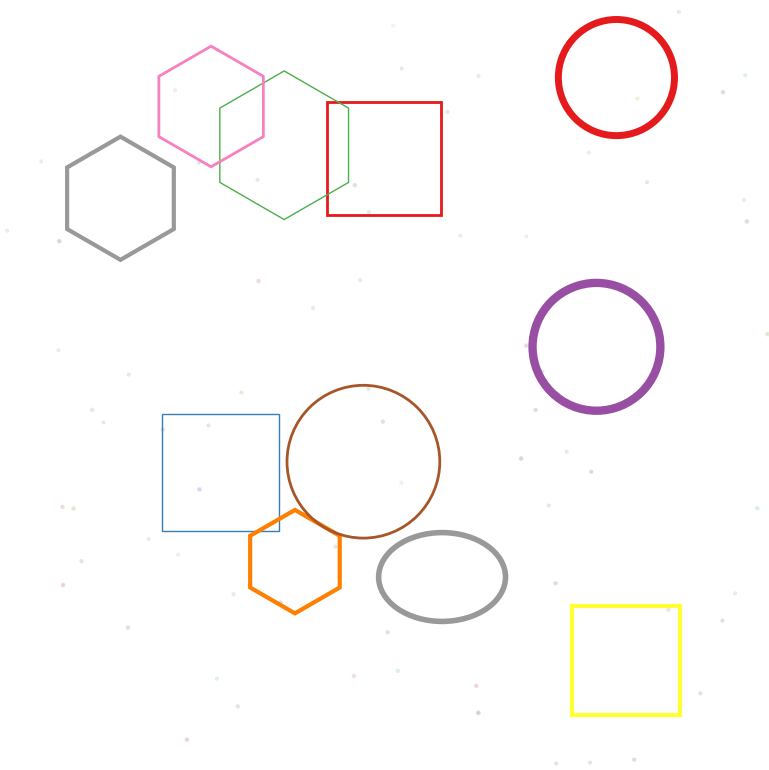[{"shape": "circle", "thickness": 2.5, "radius": 0.38, "center": [0.801, 0.899]}, {"shape": "square", "thickness": 1, "radius": 0.37, "center": [0.499, 0.794]}, {"shape": "square", "thickness": 0.5, "radius": 0.38, "center": [0.286, 0.386]}, {"shape": "hexagon", "thickness": 0.5, "radius": 0.48, "center": [0.369, 0.811]}, {"shape": "circle", "thickness": 3, "radius": 0.41, "center": [0.775, 0.55]}, {"shape": "hexagon", "thickness": 1.5, "radius": 0.34, "center": [0.383, 0.271]}, {"shape": "square", "thickness": 1.5, "radius": 0.35, "center": [0.813, 0.142]}, {"shape": "circle", "thickness": 1, "radius": 0.5, "center": [0.472, 0.4]}, {"shape": "hexagon", "thickness": 1, "radius": 0.39, "center": [0.274, 0.862]}, {"shape": "hexagon", "thickness": 1.5, "radius": 0.4, "center": [0.156, 0.743]}, {"shape": "oval", "thickness": 2, "radius": 0.41, "center": [0.574, 0.251]}]